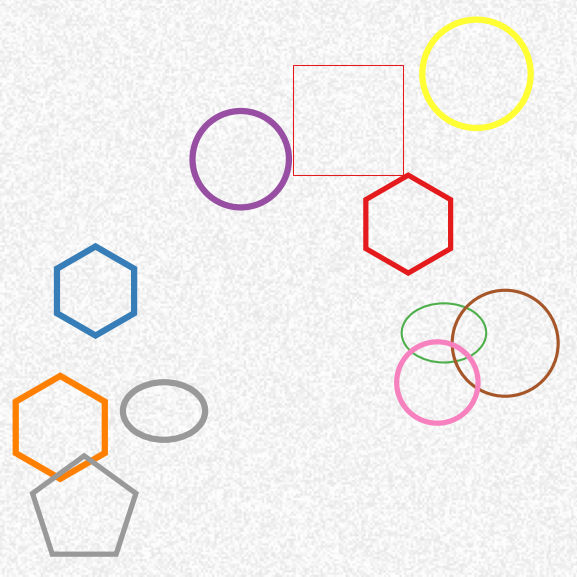[{"shape": "hexagon", "thickness": 2.5, "radius": 0.42, "center": [0.707, 0.611]}, {"shape": "square", "thickness": 0.5, "radius": 0.48, "center": [0.602, 0.792]}, {"shape": "hexagon", "thickness": 3, "radius": 0.39, "center": [0.165, 0.495]}, {"shape": "oval", "thickness": 1, "radius": 0.37, "center": [0.769, 0.423]}, {"shape": "circle", "thickness": 3, "radius": 0.42, "center": [0.417, 0.723]}, {"shape": "hexagon", "thickness": 3, "radius": 0.45, "center": [0.104, 0.259]}, {"shape": "circle", "thickness": 3, "radius": 0.47, "center": [0.825, 0.871]}, {"shape": "circle", "thickness": 1.5, "radius": 0.46, "center": [0.875, 0.405]}, {"shape": "circle", "thickness": 2.5, "radius": 0.35, "center": [0.757, 0.337]}, {"shape": "oval", "thickness": 3, "radius": 0.36, "center": [0.284, 0.287]}, {"shape": "pentagon", "thickness": 2.5, "radius": 0.47, "center": [0.146, 0.116]}]